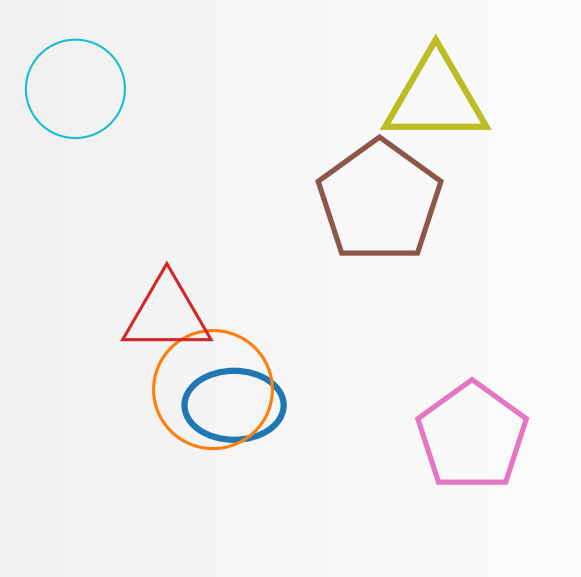[{"shape": "oval", "thickness": 3, "radius": 0.43, "center": [0.403, 0.297]}, {"shape": "circle", "thickness": 1.5, "radius": 0.51, "center": [0.366, 0.325]}, {"shape": "triangle", "thickness": 1.5, "radius": 0.44, "center": [0.287, 0.455]}, {"shape": "pentagon", "thickness": 2.5, "radius": 0.56, "center": [0.653, 0.651]}, {"shape": "pentagon", "thickness": 2.5, "radius": 0.49, "center": [0.812, 0.244]}, {"shape": "triangle", "thickness": 3, "radius": 0.5, "center": [0.75, 0.83]}, {"shape": "circle", "thickness": 1, "radius": 0.43, "center": [0.13, 0.845]}]